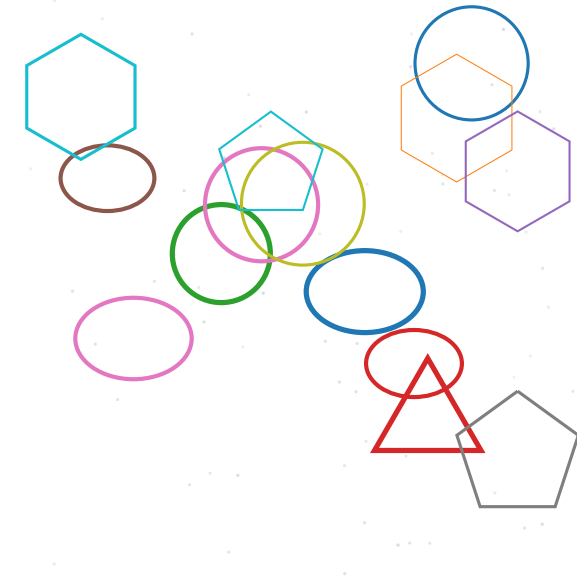[{"shape": "oval", "thickness": 2.5, "radius": 0.51, "center": [0.632, 0.494]}, {"shape": "circle", "thickness": 1.5, "radius": 0.49, "center": [0.817, 0.889]}, {"shape": "hexagon", "thickness": 0.5, "radius": 0.55, "center": [0.791, 0.795]}, {"shape": "circle", "thickness": 2.5, "radius": 0.42, "center": [0.383, 0.56]}, {"shape": "oval", "thickness": 2, "radius": 0.41, "center": [0.717, 0.37]}, {"shape": "triangle", "thickness": 2.5, "radius": 0.53, "center": [0.741, 0.272]}, {"shape": "hexagon", "thickness": 1, "radius": 0.52, "center": [0.896, 0.702]}, {"shape": "oval", "thickness": 2, "radius": 0.41, "center": [0.186, 0.691]}, {"shape": "circle", "thickness": 2, "radius": 0.49, "center": [0.453, 0.645]}, {"shape": "oval", "thickness": 2, "radius": 0.5, "center": [0.231, 0.413]}, {"shape": "pentagon", "thickness": 1.5, "radius": 0.55, "center": [0.896, 0.211]}, {"shape": "circle", "thickness": 1.5, "radius": 0.53, "center": [0.524, 0.646]}, {"shape": "hexagon", "thickness": 1.5, "radius": 0.54, "center": [0.14, 0.831]}, {"shape": "pentagon", "thickness": 1, "radius": 0.47, "center": [0.469, 0.712]}]